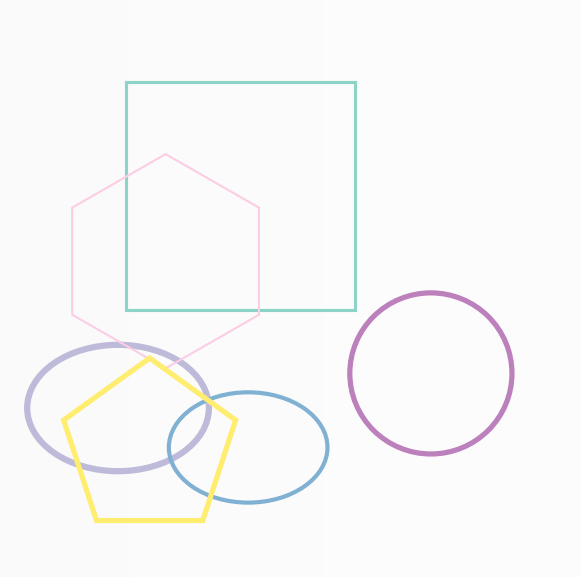[{"shape": "square", "thickness": 1.5, "radius": 0.99, "center": [0.414, 0.659]}, {"shape": "oval", "thickness": 3, "radius": 0.78, "center": [0.203, 0.293]}, {"shape": "oval", "thickness": 2, "radius": 0.68, "center": [0.427, 0.224]}, {"shape": "hexagon", "thickness": 1, "radius": 0.93, "center": [0.285, 0.547]}, {"shape": "circle", "thickness": 2.5, "radius": 0.7, "center": [0.741, 0.353]}, {"shape": "pentagon", "thickness": 2.5, "radius": 0.78, "center": [0.257, 0.224]}]